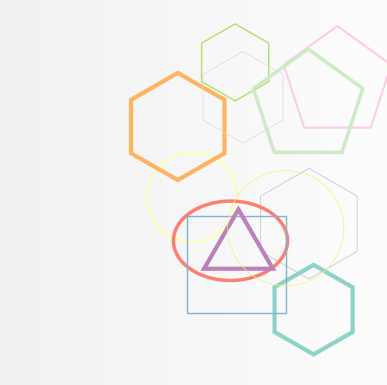[{"shape": "hexagon", "thickness": 3, "radius": 0.58, "center": [0.809, 0.196]}, {"shape": "circle", "thickness": 1.5, "radius": 0.58, "center": [0.496, 0.487]}, {"shape": "hexagon", "thickness": 0.5, "radius": 0.72, "center": [0.797, 0.419]}, {"shape": "oval", "thickness": 2.5, "radius": 0.74, "center": [0.595, 0.375]}, {"shape": "square", "thickness": 1, "radius": 0.63, "center": [0.61, 0.313]}, {"shape": "hexagon", "thickness": 3, "radius": 0.7, "center": [0.459, 0.671]}, {"shape": "hexagon", "thickness": 1, "radius": 0.5, "center": [0.607, 0.838]}, {"shape": "pentagon", "thickness": 1.5, "radius": 0.73, "center": [0.871, 0.787]}, {"shape": "hexagon", "thickness": 0.5, "radius": 0.6, "center": [0.627, 0.747]}, {"shape": "triangle", "thickness": 3, "radius": 0.51, "center": [0.615, 0.353]}, {"shape": "pentagon", "thickness": 2.5, "radius": 0.74, "center": [0.795, 0.724]}, {"shape": "circle", "thickness": 0.5, "radius": 0.75, "center": [0.738, 0.407]}]